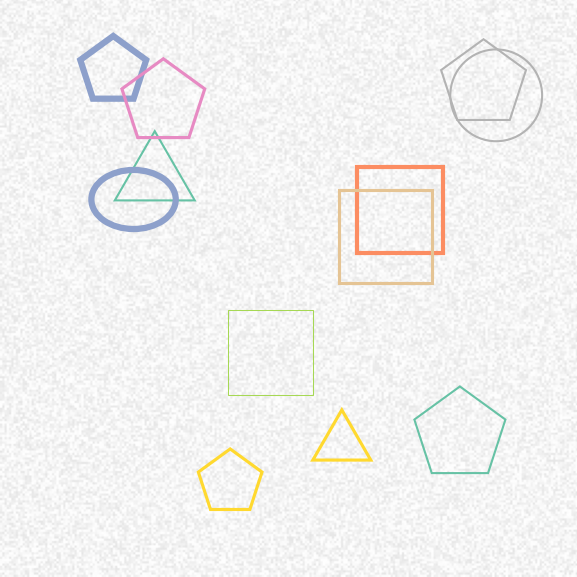[{"shape": "pentagon", "thickness": 1, "radius": 0.41, "center": [0.796, 0.247]}, {"shape": "triangle", "thickness": 1, "radius": 0.4, "center": [0.268, 0.692]}, {"shape": "square", "thickness": 2, "radius": 0.37, "center": [0.693, 0.635]}, {"shape": "oval", "thickness": 3, "radius": 0.37, "center": [0.231, 0.654]}, {"shape": "pentagon", "thickness": 3, "radius": 0.3, "center": [0.196, 0.877]}, {"shape": "pentagon", "thickness": 1.5, "radius": 0.38, "center": [0.283, 0.822]}, {"shape": "square", "thickness": 0.5, "radius": 0.37, "center": [0.469, 0.389]}, {"shape": "triangle", "thickness": 1.5, "radius": 0.29, "center": [0.592, 0.231]}, {"shape": "pentagon", "thickness": 1.5, "radius": 0.29, "center": [0.399, 0.164]}, {"shape": "square", "thickness": 1.5, "radius": 0.41, "center": [0.668, 0.59]}, {"shape": "pentagon", "thickness": 1, "radius": 0.39, "center": [0.837, 0.854]}, {"shape": "circle", "thickness": 1, "radius": 0.4, "center": [0.859, 0.834]}]